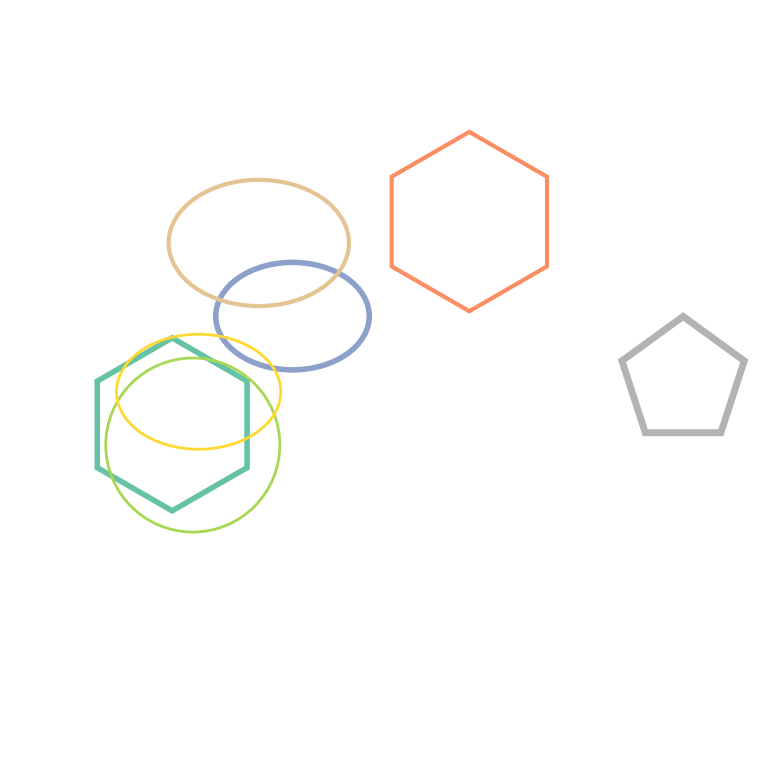[{"shape": "hexagon", "thickness": 2, "radius": 0.56, "center": [0.224, 0.449]}, {"shape": "hexagon", "thickness": 1.5, "radius": 0.58, "center": [0.61, 0.712]}, {"shape": "oval", "thickness": 2, "radius": 0.5, "center": [0.38, 0.589]}, {"shape": "circle", "thickness": 1, "radius": 0.57, "center": [0.25, 0.422]}, {"shape": "oval", "thickness": 1, "radius": 0.53, "center": [0.258, 0.491]}, {"shape": "oval", "thickness": 1.5, "radius": 0.59, "center": [0.336, 0.684]}, {"shape": "pentagon", "thickness": 2.5, "radius": 0.42, "center": [0.887, 0.506]}]